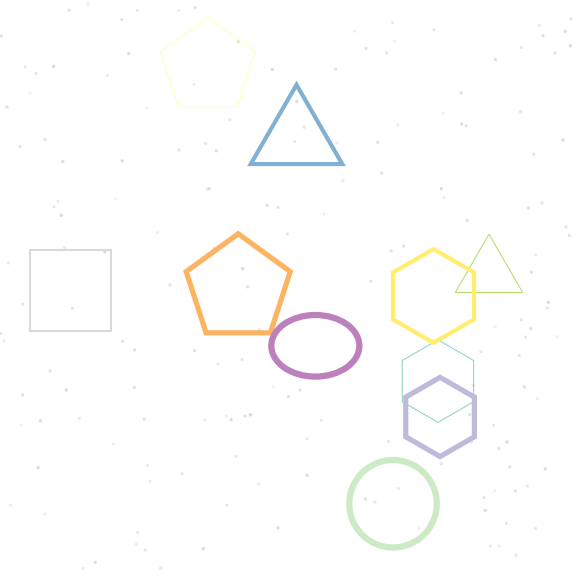[{"shape": "hexagon", "thickness": 0.5, "radius": 0.36, "center": [0.758, 0.339]}, {"shape": "pentagon", "thickness": 0.5, "radius": 0.43, "center": [0.36, 0.883]}, {"shape": "hexagon", "thickness": 2.5, "radius": 0.34, "center": [0.762, 0.277]}, {"shape": "triangle", "thickness": 2, "radius": 0.46, "center": [0.513, 0.761]}, {"shape": "pentagon", "thickness": 2.5, "radius": 0.47, "center": [0.413, 0.5]}, {"shape": "triangle", "thickness": 0.5, "radius": 0.34, "center": [0.847, 0.526]}, {"shape": "square", "thickness": 1, "radius": 0.35, "center": [0.122, 0.496]}, {"shape": "oval", "thickness": 3, "radius": 0.38, "center": [0.546, 0.4]}, {"shape": "circle", "thickness": 3, "radius": 0.38, "center": [0.681, 0.127]}, {"shape": "hexagon", "thickness": 2, "radius": 0.41, "center": [0.751, 0.487]}]